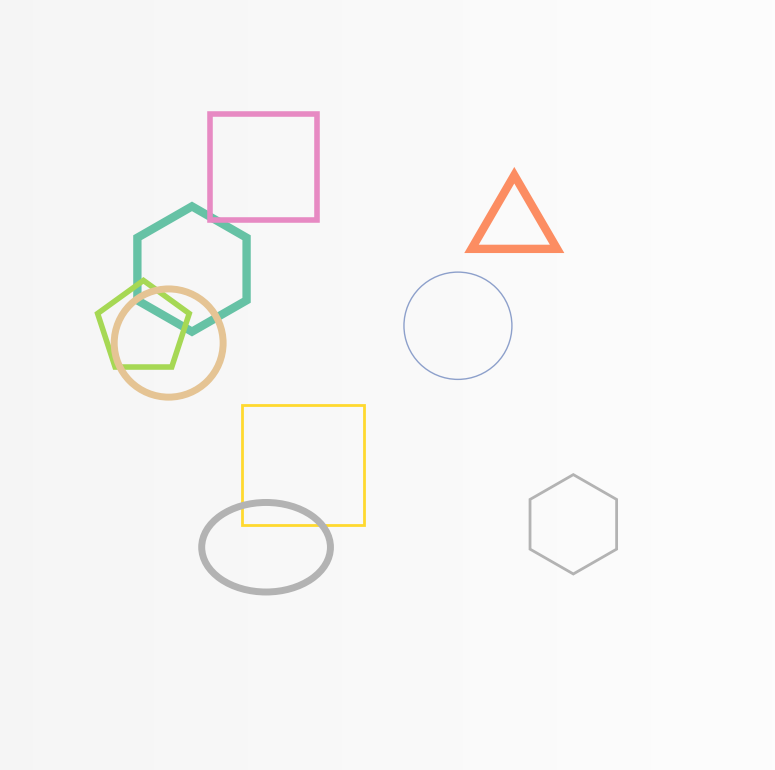[{"shape": "hexagon", "thickness": 3, "radius": 0.41, "center": [0.248, 0.651]}, {"shape": "triangle", "thickness": 3, "radius": 0.32, "center": [0.664, 0.709]}, {"shape": "circle", "thickness": 0.5, "radius": 0.35, "center": [0.591, 0.577]}, {"shape": "square", "thickness": 2, "radius": 0.35, "center": [0.34, 0.783]}, {"shape": "pentagon", "thickness": 2, "radius": 0.31, "center": [0.185, 0.574]}, {"shape": "square", "thickness": 1, "radius": 0.39, "center": [0.391, 0.396]}, {"shape": "circle", "thickness": 2.5, "radius": 0.35, "center": [0.218, 0.554]}, {"shape": "hexagon", "thickness": 1, "radius": 0.32, "center": [0.74, 0.319]}, {"shape": "oval", "thickness": 2.5, "radius": 0.42, "center": [0.343, 0.289]}]